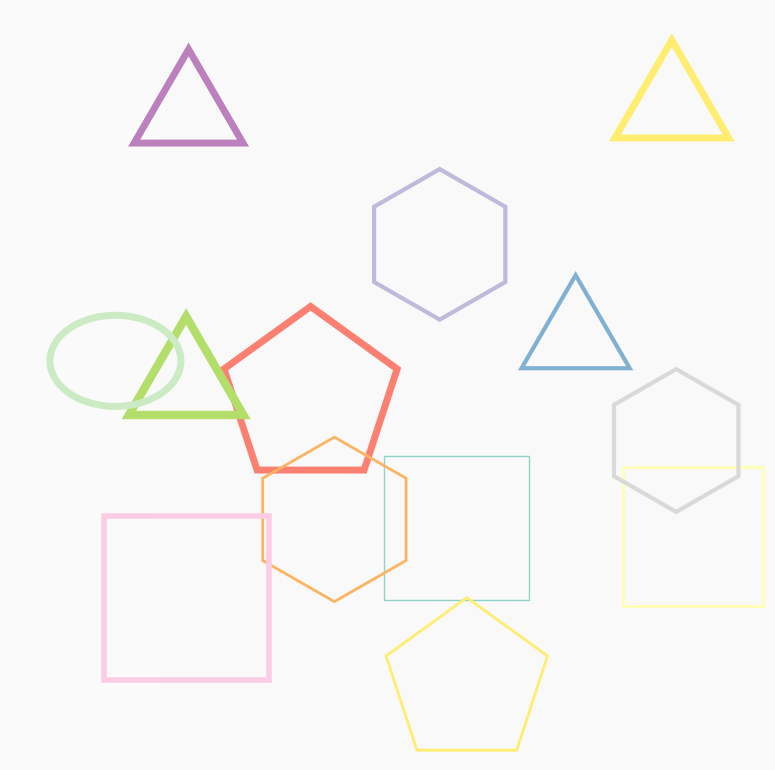[{"shape": "square", "thickness": 0.5, "radius": 0.47, "center": [0.589, 0.314]}, {"shape": "square", "thickness": 1, "radius": 0.45, "center": [0.895, 0.303]}, {"shape": "hexagon", "thickness": 1.5, "radius": 0.49, "center": [0.567, 0.683]}, {"shape": "pentagon", "thickness": 2.5, "radius": 0.59, "center": [0.401, 0.485]}, {"shape": "triangle", "thickness": 1.5, "radius": 0.4, "center": [0.743, 0.562]}, {"shape": "hexagon", "thickness": 1, "radius": 0.53, "center": [0.431, 0.325]}, {"shape": "triangle", "thickness": 3, "radius": 0.43, "center": [0.24, 0.504]}, {"shape": "square", "thickness": 2, "radius": 0.53, "center": [0.24, 0.223]}, {"shape": "hexagon", "thickness": 1.5, "radius": 0.46, "center": [0.873, 0.428]}, {"shape": "triangle", "thickness": 2.5, "radius": 0.41, "center": [0.243, 0.855]}, {"shape": "oval", "thickness": 2.5, "radius": 0.42, "center": [0.149, 0.531]}, {"shape": "pentagon", "thickness": 1, "radius": 0.55, "center": [0.602, 0.114]}, {"shape": "triangle", "thickness": 2.5, "radius": 0.42, "center": [0.867, 0.863]}]